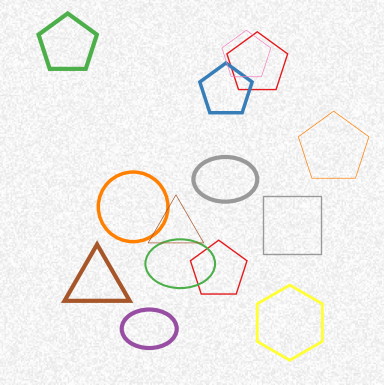[{"shape": "pentagon", "thickness": 1, "radius": 0.41, "center": [0.668, 0.834]}, {"shape": "pentagon", "thickness": 1, "radius": 0.39, "center": [0.568, 0.299]}, {"shape": "pentagon", "thickness": 2.5, "radius": 0.36, "center": [0.587, 0.765]}, {"shape": "oval", "thickness": 1.5, "radius": 0.45, "center": [0.468, 0.315]}, {"shape": "pentagon", "thickness": 3, "radius": 0.4, "center": [0.176, 0.886]}, {"shape": "oval", "thickness": 3, "radius": 0.36, "center": [0.388, 0.146]}, {"shape": "pentagon", "thickness": 0.5, "radius": 0.48, "center": [0.867, 0.615]}, {"shape": "circle", "thickness": 2.5, "radius": 0.45, "center": [0.346, 0.463]}, {"shape": "hexagon", "thickness": 2, "radius": 0.49, "center": [0.753, 0.162]}, {"shape": "triangle", "thickness": 3, "radius": 0.49, "center": [0.252, 0.268]}, {"shape": "triangle", "thickness": 0.5, "radius": 0.42, "center": [0.457, 0.411]}, {"shape": "pentagon", "thickness": 0.5, "radius": 0.33, "center": [0.64, 0.855]}, {"shape": "oval", "thickness": 3, "radius": 0.41, "center": [0.585, 0.534]}, {"shape": "square", "thickness": 1, "radius": 0.38, "center": [0.759, 0.416]}]